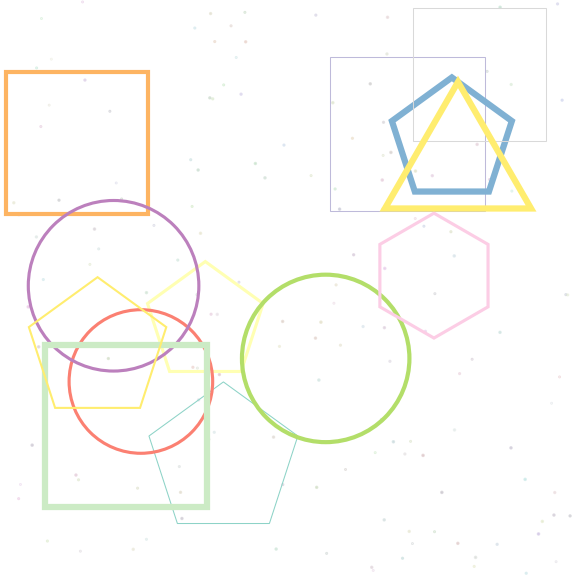[{"shape": "pentagon", "thickness": 0.5, "radius": 0.68, "center": [0.387, 0.202]}, {"shape": "pentagon", "thickness": 1.5, "radius": 0.53, "center": [0.356, 0.441]}, {"shape": "square", "thickness": 0.5, "radius": 0.67, "center": [0.706, 0.767]}, {"shape": "circle", "thickness": 1.5, "radius": 0.62, "center": [0.244, 0.339]}, {"shape": "pentagon", "thickness": 3, "radius": 0.55, "center": [0.782, 0.756]}, {"shape": "square", "thickness": 2, "radius": 0.61, "center": [0.133, 0.751]}, {"shape": "circle", "thickness": 2, "radius": 0.72, "center": [0.564, 0.379]}, {"shape": "hexagon", "thickness": 1.5, "radius": 0.54, "center": [0.751, 0.522]}, {"shape": "square", "thickness": 0.5, "radius": 0.57, "center": [0.83, 0.871]}, {"shape": "circle", "thickness": 1.5, "radius": 0.74, "center": [0.197, 0.504]}, {"shape": "square", "thickness": 3, "radius": 0.7, "center": [0.219, 0.261]}, {"shape": "triangle", "thickness": 3, "radius": 0.73, "center": [0.793, 0.711]}, {"shape": "pentagon", "thickness": 1, "radius": 0.63, "center": [0.169, 0.394]}]